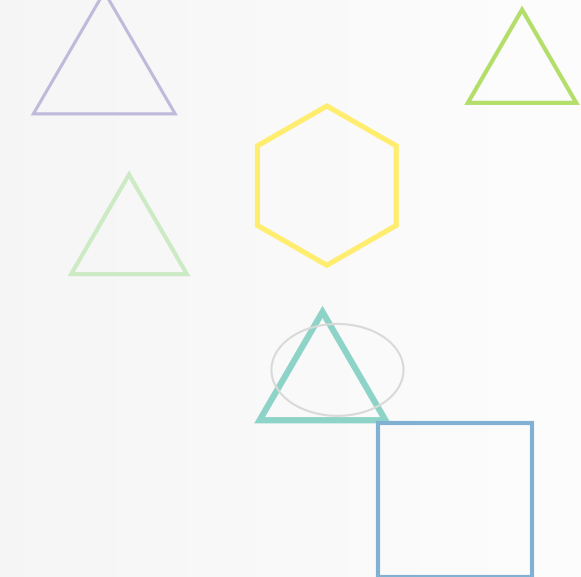[{"shape": "triangle", "thickness": 3, "radius": 0.63, "center": [0.555, 0.334]}, {"shape": "triangle", "thickness": 1.5, "radius": 0.7, "center": [0.179, 0.872]}, {"shape": "square", "thickness": 2, "radius": 0.66, "center": [0.783, 0.133]}, {"shape": "triangle", "thickness": 2, "radius": 0.54, "center": [0.898, 0.875]}, {"shape": "oval", "thickness": 1, "radius": 0.57, "center": [0.581, 0.359]}, {"shape": "triangle", "thickness": 2, "radius": 0.57, "center": [0.222, 0.582]}, {"shape": "hexagon", "thickness": 2.5, "radius": 0.69, "center": [0.562, 0.678]}]